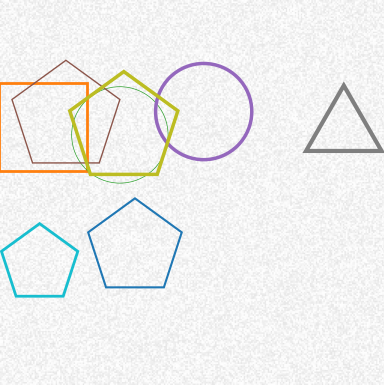[{"shape": "pentagon", "thickness": 1.5, "radius": 0.64, "center": [0.351, 0.357]}, {"shape": "square", "thickness": 2, "radius": 0.57, "center": [0.113, 0.671]}, {"shape": "circle", "thickness": 0.5, "radius": 0.63, "center": [0.311, 0.65]}, {"shape": "circle", "thickness": 2.5, "radius": 0.62, "center": [0.529, 0.71]}, {"shape": "pentagon", "thickness": 1, "radius": 0.74, "center": [0.171, 0.696]}, {"shape": "triangle", "thickness": 3, "radius": 0.57, "center": [0.893, 0.665]}, {"shape": "pentagon", "thickness": 2.5, "radius": 0.74, "center": [0.322, 0.666]}, {"shape": "pentagon", "thickness": 2, "radius": 0.52, "center": [0.103, 0.315]}]